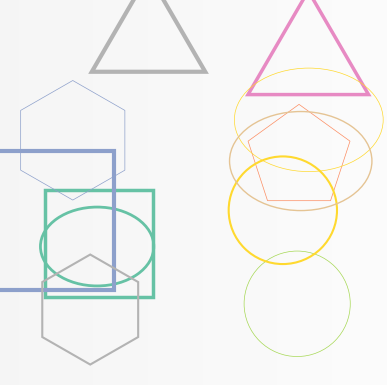[{"shape": "square", "thickness": 2.5, "radius": 0.69, "center": [0.255, 0.366]}, {"shape": "oval", "thickness": 2, "radius": 0.73, "center": [0.251, 0.36]}, {"shape": "pentagon", "thickness": 0.5, "radius": 0.69, "center": [0.772, 0.591]}, {"shape": "hexagon", "thickness": 0.5, "radius": 0.78, "center": [0.188, 0.636]}, {"shape": "square", "thickness": 3, "radius": 0.91, "center": [0.114, 0.427]}, {"shape": "triangle", "thickness": 2.5, "radius": 0.9, "center": [0.796, 0.844]}, {"shape": "circle", "thickness": 0.5, "radius": 0.68, "center": [0.767, 0.211]}, {"shape": "circle", "thickness": 1.5, "radius": 0.7, "center": [0.73, 0.454]}, {"shape": "oval", "thickness": 0.5, "radius": 0.96, "center": [0.797, 0.689]}, {"shape": "oval", "thickness": 1, "radius": 0.92, "center": [0.776, 0.582]}, {"shape": "hexagon", "thickness": 1.5, "radius": 0.71, "center": [0.233, 0.196]}, {"shape": "triangle", "thickness": 3, "radius": 0.85, "center": [0.383, 0.898]}]